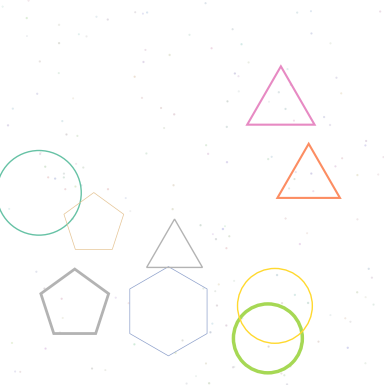[{"shape": "circle", "thickness": 1, "radius": 0.55, "center": [0.101, 0.499]}, {"shape": "triangle", "thickness": 1.5, "radius": 0.47, "center": [0.802, 0.533]}, {"shape": "hexagon", "thickness": 0.5, "radius": 0.58, "center": [0.437, 0.192]}, {"shape": "triangle", "thickness": 1.5, "radius": 0.51, "center": [0.73, 0.727]}, {"shape": "circle", "thickness": 2.5, "radius": 0.45, "center": [0.696, 0.121]}, {"shape": "circle", "thickness": 1, "radius": 0.49, "center": [0.714, 0.206]}, {"shape": "pentagon", "thickness": 0.5, "radius": 0.41, "center": [0.244, 0.418]}, {"shape": "pentagon", "thickness": 2, "radius": 0.46, "center": [0.194, 0.209]}, {"shape": "triangle", "thickness": 1, "radius": 0.42, "center": [0.453, 0.347]}]